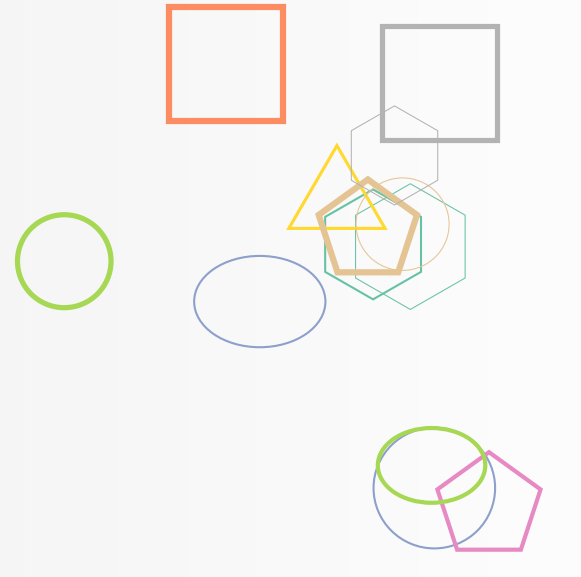[{"shape": "hexagon", "thickness": 0.5, "radius": 0.54, "center": [0.706, 0.572]}, {"shape": "hexagon", "thickness": 1, "radius": 0.48, "center": [0.642, 0.576]}, {"shape": "square", "thickness": 3, "radius": 0.49, "center": [0.389, 0.888]}, {"shape": "circle", "thickness": 1, "radius": 0.52, "center": [0.747, 0.154]}, {"shape": "oval", "thickness": 1, "radius": 0.56, "center": [0.447, 0.477]}, {"shape": "pentagon", "thickness": 2, "radius": 0.47, "center": [0.841, 0.123]}, {"shape": "oval", "thickness": 2, "radius": 0.46, "center": [0.742, 0.193]}, {"shape": "circle", "thickness": 2.5, "radius": 0.4, "center": [0.111, 0.547]}, {"shape": "triangle", "thickness": 1.5, "radius": 0.48, "center": [0.58, 0.651]}, {"shape": "circle", "thickness": 0.5, "radius": 0.4, "center": [0.693, 0.611]}, {"shape": "pentagon", "thickness": 3, "radius": 0.44, "center": [0.633, 0.6]}, {"shape": "square", "thickness": 2.5, "radius": 0.49, "center": [0.756, 0.855]}, {"shape": "hexagon", "thickness": 0.5, "radius": 0.43, "center": [0.679, 0.73]}]